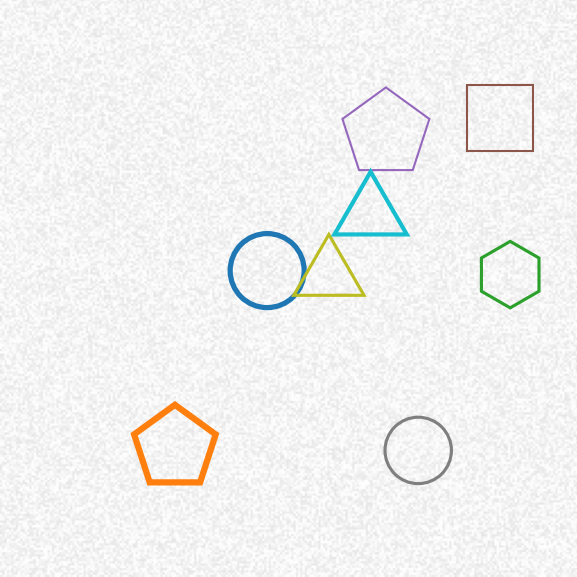[{"shape": "circle", "thickness": 2.5, "radius": 0.32, "center": [0.463, 0.531]}, {"shape": "pentagon", "thickness": 3, "radius": 0.37, "center": [0.303, 0.224]}, {"shape": "hexagon", "thickness": 1.5, "radius": 0.29, "center": [0.883, 0.524]}, {"shape": "pentagon", "thickness": 1, "radius": 0.4, "center": [0.668, 0.769]}, {"shape": "square", "thickness": 1, "radius": 0.29, "center": [0.866, 0.794]}, {"shape": "circle", "thickness": 1.5, "radius": 0.29, "center": [0.724, 0.219]}, {"shape": "triangle", "thickness": 1.5, "radius": 0.35, "center": [0.569, 0.523]}, {"shape": "triangle", "thickness": 2, "radius": 0.36, "center": [0.642, 0.629]}]